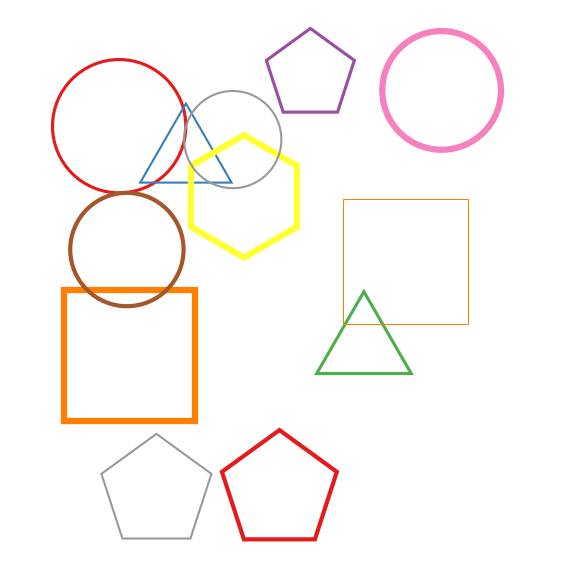[{"shape": "pentagon", "thickness": 2, "radius": 0.52, "center": [0.484, 0.15]}, {"shape": "circle", "thickness": 1.5, "radius": 0.58, "center": [0.206, 0.781]}, {"shape": "triangle", "thickness": 1, "radius": 0.46, "center": [0.322, 0.729]}, {"shape": "triangle", "thickness": 1.5, "radius": 0.47, "center": [0.63, 0.4]}, {"shape": "pentagon", "thickness": 1.5, "radius": 0.4, "center": [0.537, 0.87]}, {"shape": "square", "thickness": 3, "radius": 0.57, "center": [0.224, 0.384]}, {"shape": "square", "thickness": 0.5, "radius": 0.54, "center": [0.702, 0.546]}, {"shape": "hexagon", "thickness": 3, "radius": 0.53, "center": [0.422, 0.659]}, {"shape": "circle", "thickness": 2, "radius": 0.49, "center": [0.22, 0.567]}, {"shape": "circle", "thickness": 3, "radius": 0.51, "center": [0.765, 0.843]}, {"shape": "circle", "thickness": 1, "radius": 0.42, "center": [0.403, 0.757]}, {"shape": "pentagon", "thickness": 1, "radius": 0.5, "center": [0.271, 0.148]}]